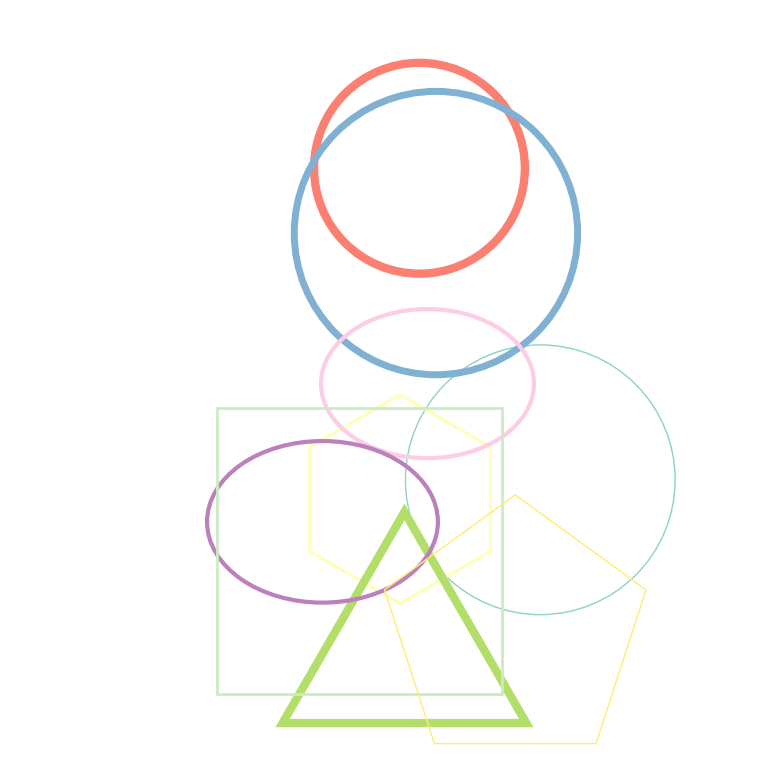[{"shape": "circle", "thickness": 0.5, "radius": 0.88, "center": [0.702, 0.377]}, {"shape": "hexagon", "thickness": 1, "radius": 0.68, "center": [0.52, 0.352]}, {"shape": "circle", "thickness": 3, "radius": 0.68, "center": [0.545, 0.781]}, {"shape": "circle", "thickness": 2.5, "radius": 0.92, "center": [0.566, 0.697]}, {"shape": "triangle", "thickness": 3, "radius": 0.91, "center": [0.525, 0.152]}, {"shape": "oval", "thickness": 1.5, "radius": 0.69, "center": [0.555, 0.502]}, {"shape": "oval", "thickness": 1.5, "radius": 0.75, "center": [0.419, 0.322]}, {"shape": "square", "thickness": 1, "radius": 0.93, "center": [0.467, 0.284]}, {"shape": "pentagon", "thickness": 0.5, "radius": 0.89, "center": [0.669, 0.179]}]